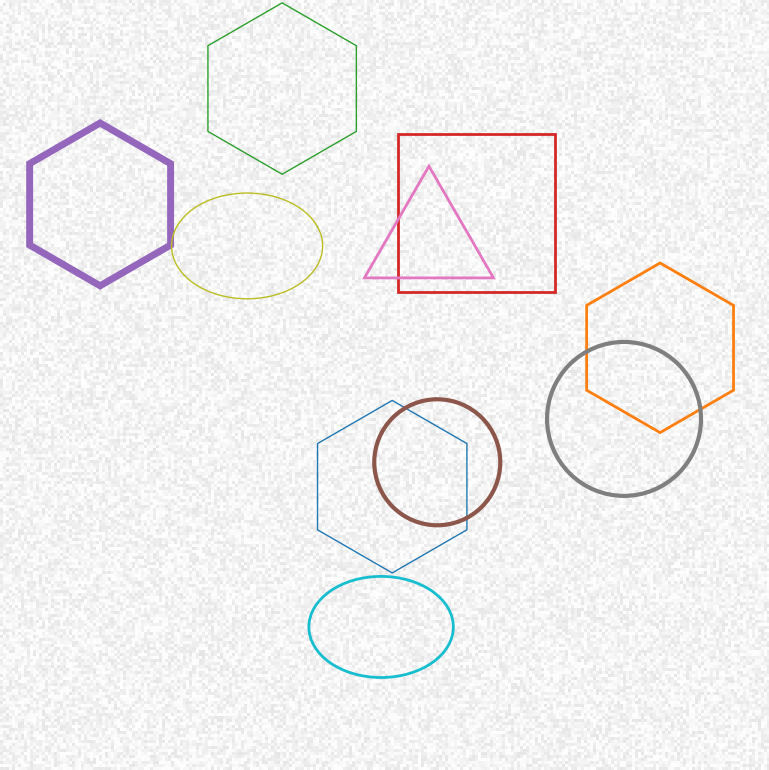[{"shape": "hexagon", "thickness": 0.5, "radius": 0.56, "center": [0.509, 0.368]}, {"shape": "hexagon", "thickness": 1, "radius": 0.55, "center": [0.857, 0.548]}, {"shape": "hexagon", "thickness": 0.5, "radius": 0.56, "center": [0.366, 0.885]}, {"shape": "square", "thickness": 1, "radius": 0.51, "center": [0.619, 0.723]}, {"shape": "hexagon", "thickness": 2.5, "radius": 0.53, "center": [0.13, 0.735]}, {"shape": "circle", "thickness": 1.5, "radius": 0.41, "center": [0.568, 0.4]}, {"shape": "triangle", "thickness": 1, "radius": 0.48, "center": [0.557, 0.687]}, {"shape": "circle", "thickness": 1.5, "radius": 0.5, "center": [0.81, 0.456]}, {"shape": "oval", "thickness": 0.5, "radius": 0.49, "center": [0.321, 0.681]}, {"shape": "oval", "thickness": 1, "radius": 0.47, "center": [0.495, 0.186]}]